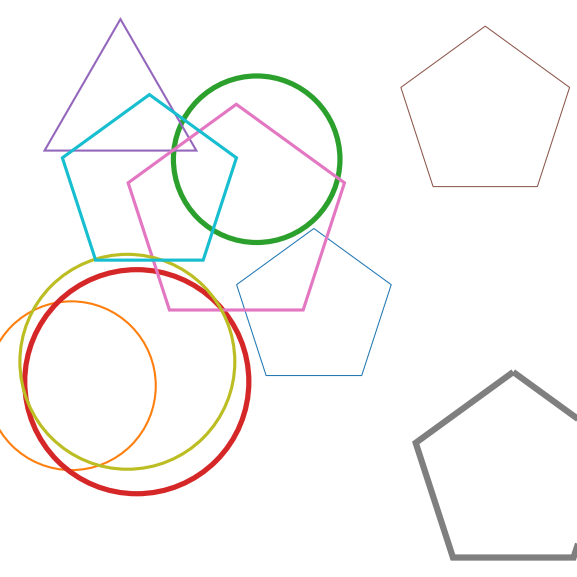[{"shape": "pentagon", "thickness": 0.5, "radius": 0.7, "center": [0.544, 0.463]}, {"shape": "circle", "thickness": 1, "radius": 0.73, "center": [0.124, 0.331]}, {"shape": "circle", "thickness": 2.5, "radius": 0.72, "center": [0.444, 0.723]}, {"shape": "circle", "thickness": 2.5, "radius": 0.97, "center": [0.237, 0.338]}, {"shape": "triangle", "thickness": 1, "radius": 0.76, "center": [0.209, 0.814]}, {"shape": "pentagon", "thickness": 0.5, "radius": 0.77, "center": [0.84, 0.8]}, {"shape": "pentagon", "thickness": 1.5, "radius": 0.98, "center": [0.409, 0.622]}, {"shape": "pentagon", "thickness": 3, "radius": 0.89, "center": [0.889, 0.177]}, {"shape": "circle", "thickness": 1.5, "radius": 0.93, "center": [0.221, 0.373]}, {"shape": "pentagon", "thickness": 1.5, "radius": 0.79, "center": [0.259, 0.677]}]